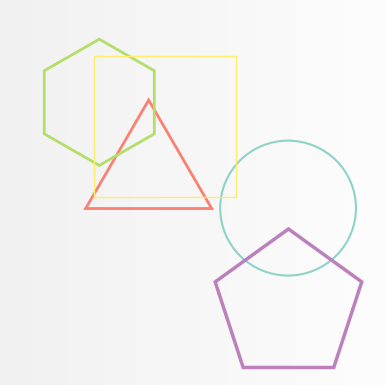[{"shape": "circle", "thickness": 1.5, "radius": 0.88, "center": [0.743, 0.459]}, {"shape": "triangle", "thickness": 2, "radius": 0.94, "center": [0.384, 0.552]}, {"shape": "hexagon", "thickness": 2, "radius": 0.82, "center": [0.256, 0.734]}, {"shape": "pentagon", "thickness": 2.5, "radius": 0.99, "center": [0.744, 0.206]}, {"shape": "square", "thickness": 1, "radius": 0.92, "center": [0.425, 0.671]}]